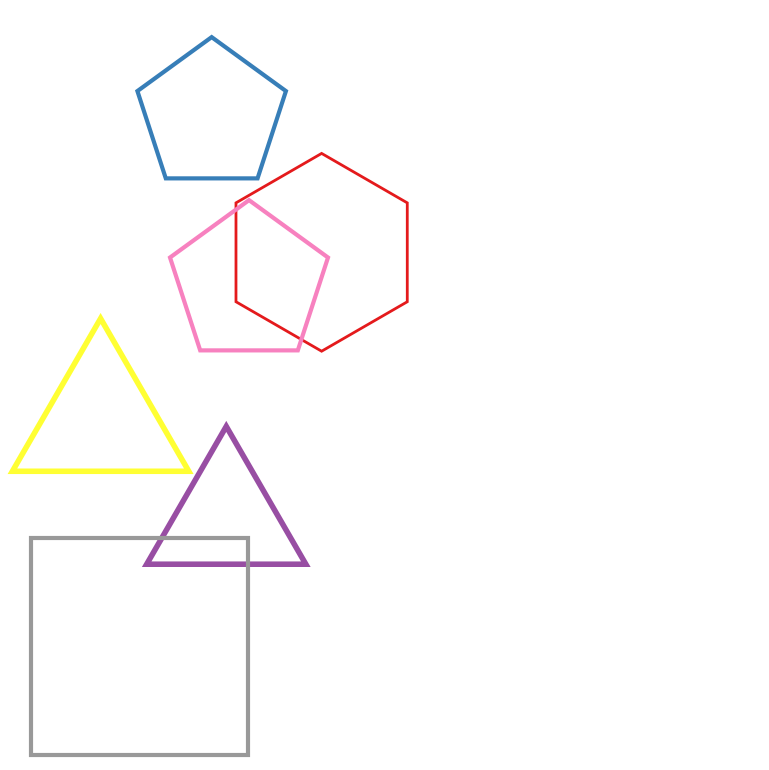[{"shape": "hexagon", "thickness": 1, "radius": 0.64, "center": [0.418, 0.672]}, {"shape": "pentagon", "thickness": 1.5, "radius": 0.51, "center": [0.275, 0.85]}, {"shape": "triangle", "thickness": 2, "radius": 0.6, "center": [0.294, 0.327]}, {"shape": "triangle", "thickness": 2, "radius": 0.66, "center": [0.131, 0.454]}, {"shape": "pentagon", "thickness": 1.5, "radius": 0.54, "center": [0.323, 0.632]}, {"shape": "square", "thickness": 1.5, "radius": 0.7, "center": [0.181, 0.16]}]